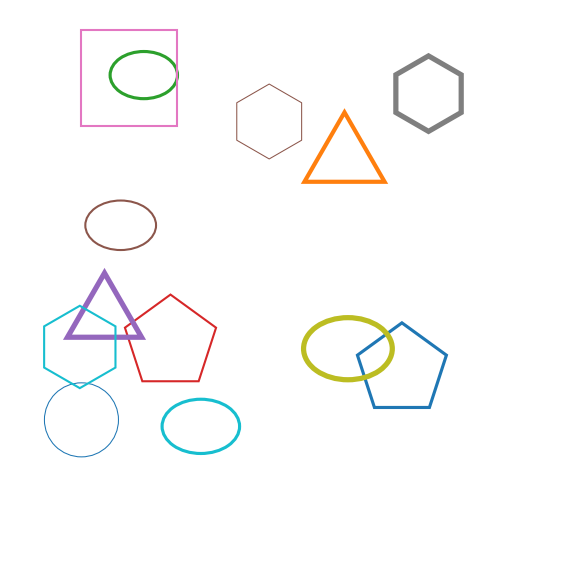[{"shape": "pentagon", "thickness": 1.5, "radius": 0.4, "center": [0.696, 0.359]}, {"shape": "circle", "thickness": 0.5, "radius": 0.32, "center": [0.141, 0.272]}, {"shape": "triangle", "thickness": 2, "radius": 0.4, "center": [0.597, 0.724]}, {"shape": "oval", "thickness": 1.5, "radius": 0.29, "center": [0.249, 0.869]}, {"shape": "pentagon", "thickness": 1, "radius": 0.41, "center": [0.295, 0.406]}, {"shape": "triangle", "thickness": 2.5, "radius": 0.37, "center": [0.181, 0.452]}, {"shape": "hexagon", "thickness": 0.5, "radius": 0.32, "center": [0.466, 0.789]}, {"shape": "oval", "thickness": 1, "radius": 0.31, "center": [0.209, 0.609]}, {"shape": "square", "thickness": 1, "radius": 0.41, "center": [0.224, 0.865]}, {"shape": "hexagon", "thickness": 2.5, "radius": 0.33, "center": [0.742, 0.837]}, {"shape": "oval", "thickness": 2.5, "radius": 0.38, "center": [0.602, 0.395]}, {"shape": "oval", "thickness": 1.5, "radius": 0.34, "center": [0.348, 0.261]}, {"shape": "hexagon", "thickness": 1, "radius": 0.36, "center": [0.138, 0.398]}]